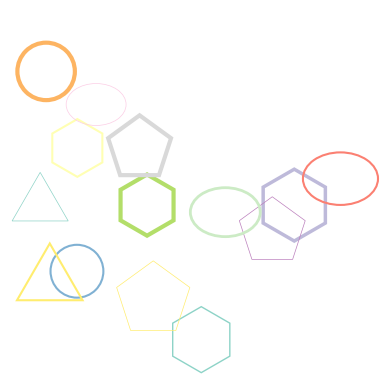[{"shape": "hexagon", "thickness": 1, "radius": 0.43, "center": [0.523, 0.118]}, {"shape": "triangle", "thickness": 0.5, "radius": 0.42, "center": [0.104, 0.468]}, {"shape": "hexagon", "thickness": 1.5, "radius": 0.38, "center": [0.201, 0.616]}, {"shape": "hexagon", "thickness": 2.5, "radius": 0.47, "center": [0.764, 0.467]}, {"shape": "oval", "thickness": 1.5, "radius": 0.49, "center": [0.884, 0.536]}, {"shape": "circle", "thickness": 1.5, "radius": 0.34, "center": [0.2, 0.296]}, {"shape": "circle", "thickness": 3, "radius": 0.37, "center": [0.12, 0.815]}, {"shape": "hexagon", "thickness": 3, "radius": 0.4, "center": [0.382, 0.467]}, {"shape": "oval", "thickness": 0.5, "radius": 0.39, "center": [0.25, 0.729]}, {"shape": "pentagon", "thickness": 3, "radius": 0.43, "center": [0.363, 0.615]}, {"shape": "pentagon", "thickness": 0.5, "radius": 0.45, "center": [0.707, 0.399]}, {"shape": "oval", "thickness": 2, "radius": 0.45, "center": [0.585, 0.449]}, {"shape": "triangle", "thickness": 1.5, "radius": 0.49, "center": [0.129, 0.269]}, {"shape": "pentagon", "thickness": 0.5, "radius": 0.5, "center": [0.398, 0.222]}]